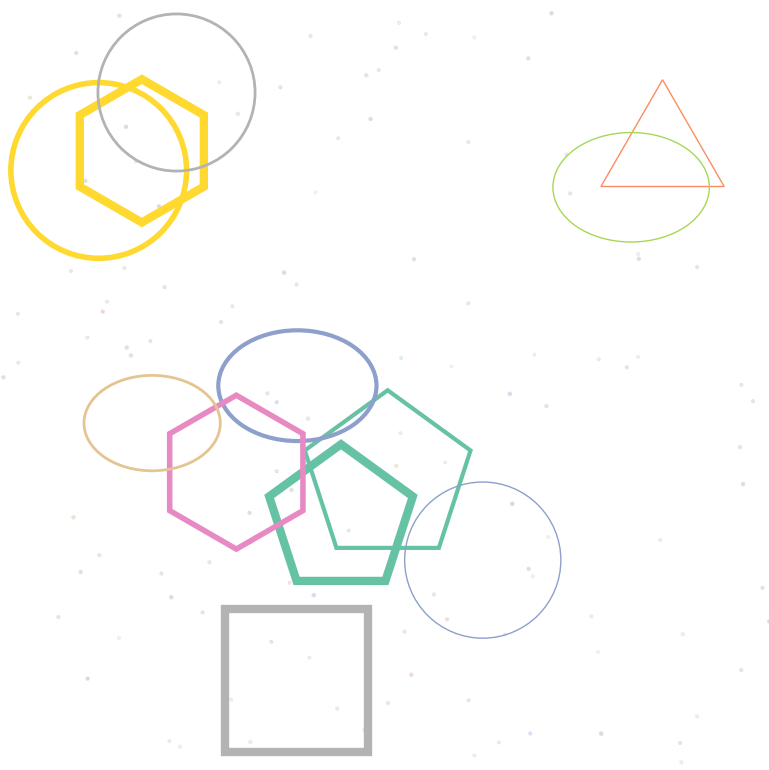[{"shape": "pentagon", "thickness": 3, "radius": 0.49, "center": [0.443, 0.325]}, {"shape": "pentagon", "thickness": 1.5, "radius": 0.57, "center": [0.503, 0.38]}, {"shape": "triangle", "thickness": 0.5, "radius": 0.46, "center": [0.86, 0.804]}, {"shape": "circle", "thickness": 0.5, "radius": 0.51, "center": [0.627, 0.273]}, {"shape": "oval", "thickness": 1.5, "radius": 0.51, "center": [0.386, 0.499]}, {"shape": "hexagon", "thickness": 2, "radius": 0.5, "center": [0.307, 0.387]}, {"shape": "oval", "thickness": 0.5, "radius": 0.51, "center": [0.82, 0.757]}, {"shape": "hexagon", "thickness": 3, "radius": 0.46, "center": [0.184, 0.804]}, {"shape": "circle", "thickness": 2, "radius": 0.57, "center": [0.128, 0.779]}, {"shape": "oval", "thickness": 1, "radius": 0.44, "center": [0.198, 0.451]}, {"shape": "square", "thickness": 3, "radius": 0.47, "center": [0.385, 0.116]}, {"shape": "circle", "thickness": 1, "radius": 0.51, "center": [0.229, 0.88]}]